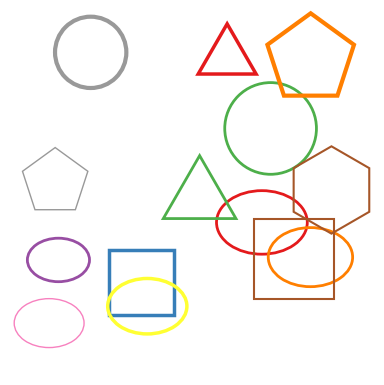[{"shape": "oval", "thickness": 2, "radius": 0.59, "center": [0.68, 0.422]}, {"shape": "triangle", "thickness": 2.5, "radius": 0.43, "center": [0.59, 0.851]}, {"shape": "square", "thickness": 2.5, "radius": 0.42, "center": [0.368, 0.267]}, {"shape": "circle", "thickness": 2, "radius": 0.6, "center": [0.703, 0.666]}, {"shape": "triangle", "thickness": 2, "radius": 0.54, "center": [0.519, 0.487]}, {"shape": "oval", "thickness": 2, "radius": 0.4, "center": [0.152, 0.325]}, {"shape": "oval", "thickness": 2, "radius": 0.55, "center": [0.806, 0.332]}, {"shape": "pentagon", "thickness": 3, "radius": 0.59, "center": [0.807, 0.847]}, {"shape": "oval", "thickness": 2.5, "radius": 0.51, "center": [0.383, 0.205]}, {"shape": "square", "thickness": 1.5, "radius": 0.52, "center": [0.764, 0.326]}, {"shape": "hexagon", "thickness": 1.5, "radius": 0.57, "center": [0.861, 0.507]}, {"shape": "oval", "thickness": 1, "radius": 0.45, "center": [0.128, 0.161]}, {"shape": "circle", "thickness": 3, "radius": 0.46, "center": [0.236, 0.864]}, {"shape": "pentagon", "thickness": 1, "radius": 0.45, "center": [0.143, 0.527]}]